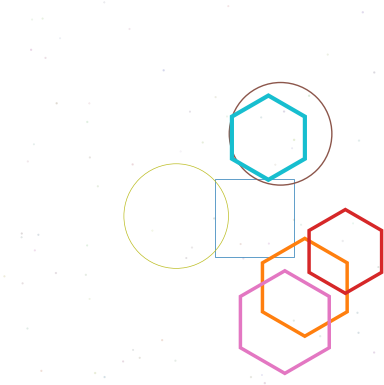[{"shape": "square", "thickness": 0.5, "radius": 0.51, "center": [0.661, 0.434]}, {"shape": "hexagon", "thickness": 2.5, "radius": 0.64, "center": [0.792, 0.254]}, {"shape": "hexagon", "thickness": 2.5, "radius": 0.54, "center": [0.897, 0.347]}, {"shape": "circle", "thickness": 1, "radius": 0.67, "center": [0.729, 0.652]}, {"shape": "hexagon", "thickness": 2.5, "radius": 0.67, "center": [0.74, 0.163]}, {"shape": "circle", "thickness": 0.5, "radius": 0.68, "center": [0.458, 0.439]}, {"shape": "hexagon", "thickness": 3, "radius": 0.55, "center": [0.697, 0.642]}]